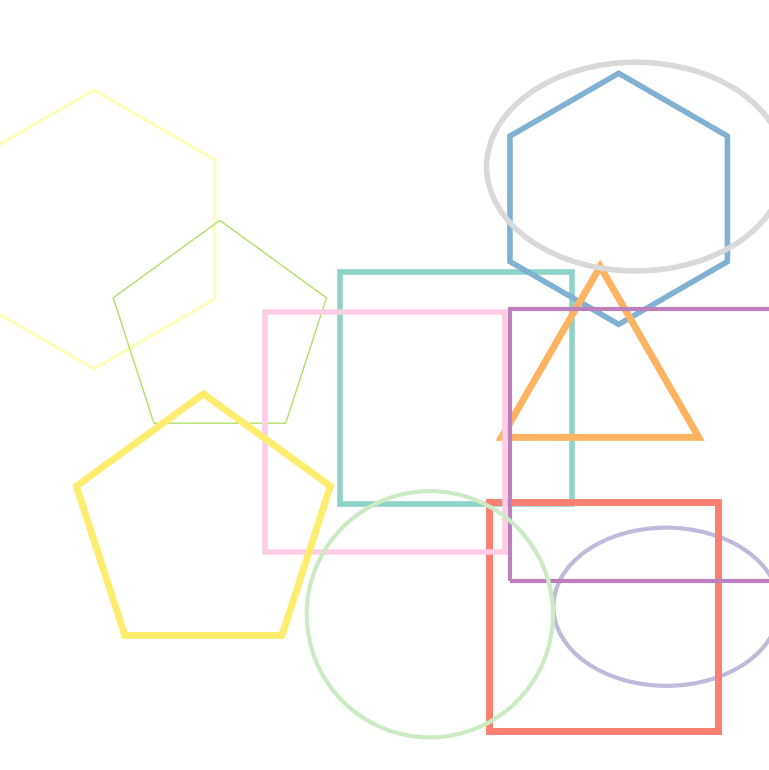[{"shape": "square", "thickness": 2, "radius": 0.75, "center": [0.592, 0.496]}, {"shape": "hexagon", "thickness": 1, "radius": 0.91, "center": [0.122, 0.702]}, {"shape": "oval", "thickness": 1.5, "radius": 0.73, "center": [0.865, 0.212]}, {"shape": "square", "thickness": 2.5, "radius": 0.74, "center": [0.783, 0.199]}, {"shape": "hexagon", "thickness": 2, "radius": 0.82, "center": [0.803, 0.742]}, {"shape": "triangle", "thickness": 2.5, "radius": 0.74, "center": [0.779, 0.506]}, {"shape": "pentagon", "thickness": 0.5, "radius": 0.73, "center": [0.285, 0.568]}, {"shape": "square", "thickness": 2, "radius": 0.78, "center": [0.5, 0.439]}, {"shape": "oval", "thickness": 2, "radius": 0.97, "center": [0.826, 0.784]}, {"shape": "square", "thickness": 1.5, "radius": 0.88, "center": [0.839, 0.422]}, {"shape": "circle", "thickness": 1.5, "radius": 0.8, "center": [0.558, 0.202]}, {"shape": "pentagon", "thickness": 2.5, "radius": 0.87, "center": [0.264, 0.315]}]